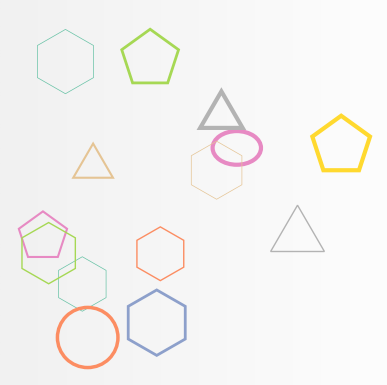[{"shape": "hexagon", "thickness": 0.5, "radius": 0.35, "center": [0.212, 0.262]}, {"shape": "hexagon", "thickness": 0.5, "radius": 0.42, "center": [0.169, 0.84]}, {"shape": "circle", "thickness": 2.5, "radius": 0.39, "center": [0.226, 0.123]}, {"shape": "hexagon", "thickness": 1, "radius": 0.35, "center": [0.414, 0.341]}, {"shape": "hexagon", "thickness": 2, "radius": 0.42, "center": [0.404, 0.162]}, {"shape": "oval", "thickness": 3, "radius": 0.31, "center": [0.611, 0.616]}, {"shape": "pentagon", "thickness": 1.5, "radius": 0.33, "center": [0.111, 0.385]}, {"shape": "pentagon", "thickness": 2, "radius": 0.39, "center": [0.387, 0.847]}, {"shape": "hexagon", "thickness": 1, "radius": 0.4, "center": [0.126, 0.342]}, {"shape": "pentagon", "thickness": 3, "radius": 0.39, "center": [0.88, 0.621]}, {"shape": "hexagon", "thickness": 0.5, "radius": 0.38, "center": [0.559, 0.558]}, {"shape": "triangle", "thickness": 1.5, "radius": 0.3, "center": [0.24, 0.568]}, {"shape": "triangle", "thickness": 1, "radius": 0.4, "center": [0.768, 0.387]}, {"shape": "triangle", "thickness": 3, "radius": 0.32, "center": [0.571, 0.699]}]